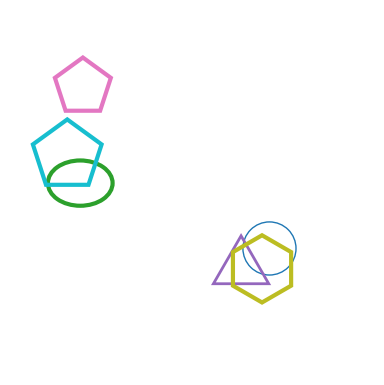[{"shape": "circle", "thickness": 1, "radius": 0.34, "center": [0.7, 0.355]}, {"shape": "oval", "thickness": 3, "radius": 0.42, "center": [0.208, 0.524]}, {"shape": "triangle", "thickness": 2, "radius": 0.41, "center": [0.626, 0.305]}, {"shape": "pentagon", "thickness": 3, "radius": 0.38, "center": [0.215, 0.774]}, {"shape": "hexagon", "thickness": 3, "radius": 0.44, "center": [0.681, 0.302]}, {"shape": "pentagon", "thickness": 3, "radius": 0.47, "center": [0.175, 0.596]}]